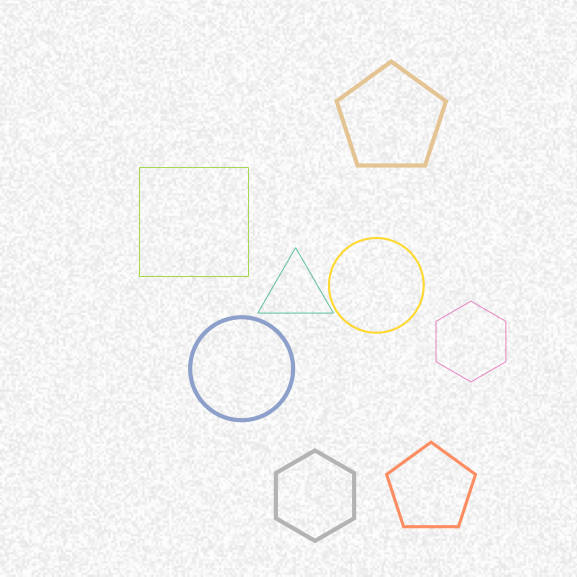[{"shape": "triangle", "thickness": 0.5, "radius": 0.38, "center": [0.512, 0.495]}, {"shape": "pentagon", "thickness": 1.5, "radius": 0.4, "center": [0.746, 0.153]}, {"shape": "circle", "thickness": 2, "radius": 0.45, "center": [0.418, 0.361]}, {"shape": "hexagon", "thickness": 0.5, "radius": 0.35, "center": [0.815, 0.408]}, {"shape": "square", "thickness": 0.5, "radius": 0.47, "center": [0.335, 0.615]}, {"shape": "circle", "thickness": 1, "radius": 0.41, "center": [0.652, 0.505]}, {"shape": "pentagon", "thickness": 2, "radius": 0.5, "center": [0.678, 0.793]}, {"shape": "hexagon", "thickness": 2, "radius": 0.39, "center": [0.545, 0.141]}]